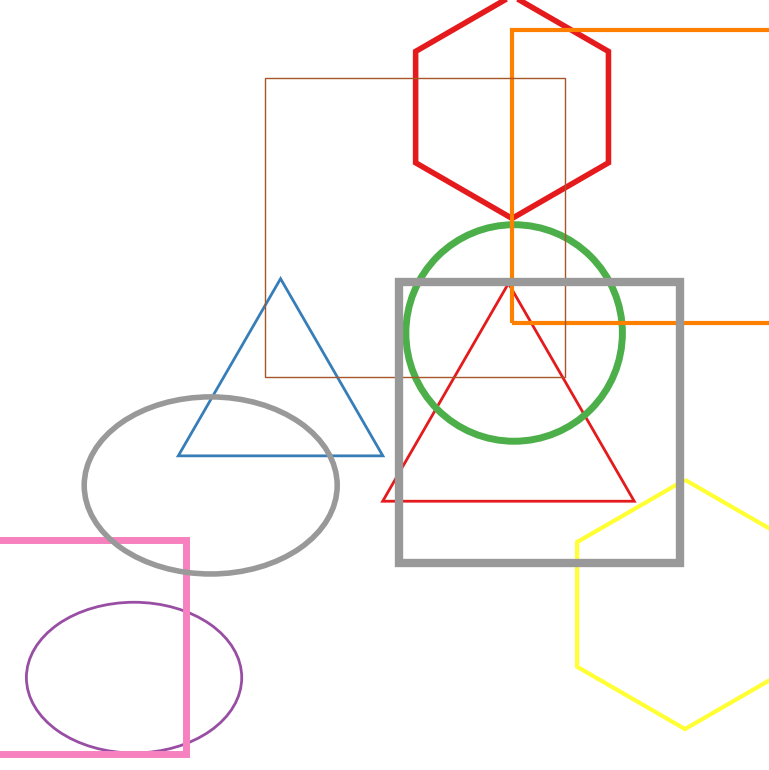[{"shape": "triangle", "thickness": 1, "radius": 0.94, "center": [0.66, 0.443]}, {"shape": "hexagon", "thickness": 2, "radius": 0.72, "center": [0.665, 0.861]}, {"shape": "triangle", "thickness": 1, "radius": 0.77, "center": [0.364, 0.485]}, {"shape": "circle", "thickness": 2.5, "radius": 0.7, "center": [0.668, 0.568]}, {"shape": "oval", "thickness": 1, "radius": 0.7, "center": [0.174, 0.12]}, {"shape": "square", "thickness": 1.5, "radius": 0.95, "center": [0.855, 0.77]}, {"shape": "hexagon", "thickness": 1.5, "radius": 0.81, "center": [0.89, 0.215]}, {"shape": "square", "thickness": 0.5, "radius": 0.97, "center": [0.539, 0.705]}, {"shape": "square", "thickness": 2.5, "radius": 0.69, "center": [0.102, 0.159]}, {"shape": "square", "thickness": 3, "radius": 0.91, "center": [0.701, 0.451]}, {"shape": "oval", "thickness": 2, "radius": 0.82, "center": [0.274, 0.37]}]